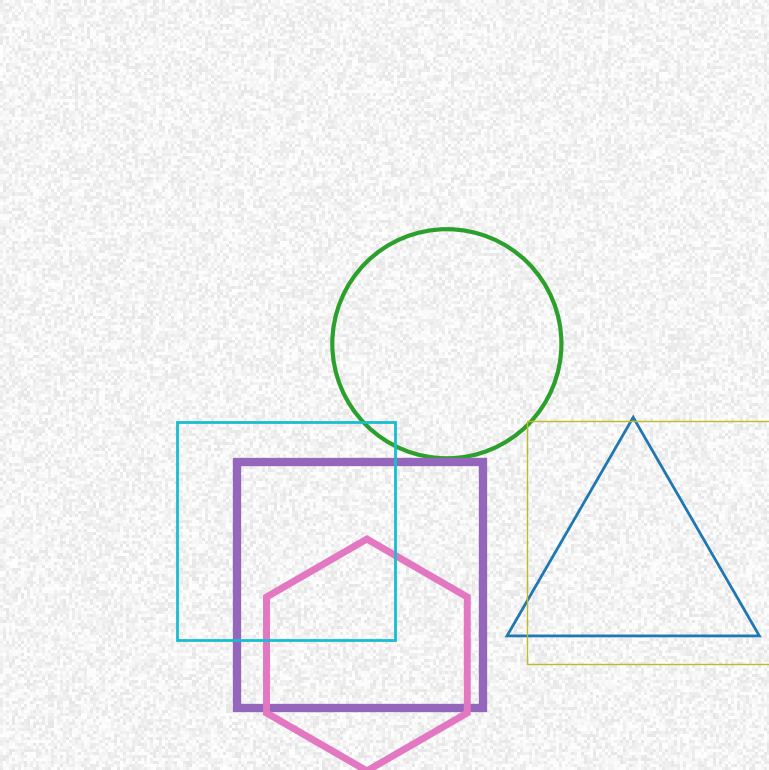[{"shape": "triangle", "thickness": 1, "radius": 0.95, "center": [0.822, 0.269]}, {"shape": "circle", "thickness": 1.5, "radius": 0.74, "center": [0.58, 0.554]}, {"shape": "square", "thickness": 3, "radius": 0.8, "center": [0.468, 0.24]}, {"shape": "hexagon", "thickness": 2.5, "radius": 0.75, "center": [0.476, 0.149]}, {"shape": "square", "thickness": 0.5, "radius": 0.79, "center": [0.842, 0.296]}, {"shape": "square", "thickness": 1, "radius": 0.71, "center": [0.371, 0.31]}]